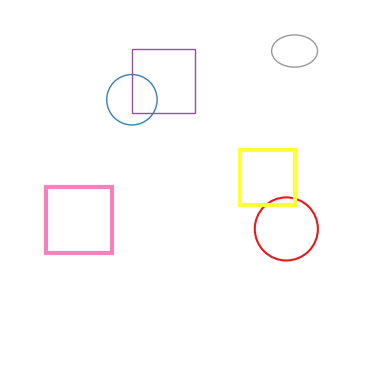[{"shape": "circle", "thickness": 1.5, "radius": 0.41, "center": [0.744, 0.405]}, {"shape": "circle", "thickness": 1, "radius": 0.33, "center": [0.343, 0.741]}, {"shape": "square", "thickness": 1, "radius": 0.41, "center": [0.425, 0.79]}, {"shape": "square", "thickness": 3, "radius": 0.36, "center": [0.695, 0.539]}, {"shape": "square", "thickness": 3, "radius": 0.43, "center": [0.205, 0.428]}, {"shape": "oval", "thickness": 1, "radius": 0.3, "center": [0.765, 0.867]}]